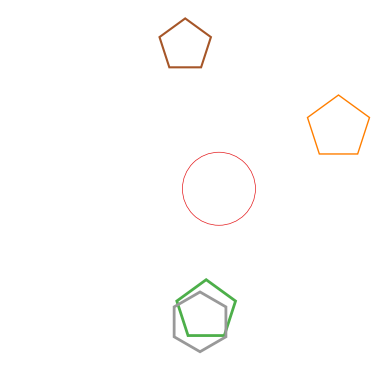[{"shape": "circle", "thickness": 0.5, "radius": 0.47, "center": [0.569, 0.51]}, {"shape": "pentagon", "thickness": 2, "radius": 0.4, "center": [0.536, 0.193]}, {"shape": "pentagon", "thickness": 1, "radius": 0.42, "center": [0.879, 0.669]}, {"shape": "pentagon", "thickness": 1.5, "radius": 0.35, "center": [0.481, 0.882]}, {"shape": "hexagon", "thickness": 2, "radius": 0.39, "center": [0.52, 0.164]}]